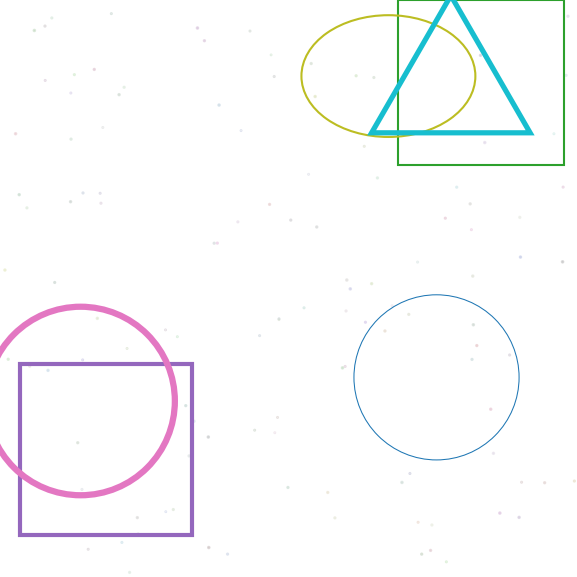[{"shape": "circle", "thickness": 0.5, "radius": 0.71, "center": [0.756, 0.346]}, {"shape": "square", "thickness": 1, "radius": 0.72, "center": [0.833, 0.856]}, {"shape": "square", "thickness": 2, "radius": 0.74, "center": [0.184, 0.221]}, {"shape": "circle", "thickness": 3, "radius": 0.82, "center": [0.14, 0.305]}, {"shape": "oval", "thickness": 1, "radius": 0.75, "center": [0.673, 0.867]}, {"shape": "triangle", "thickness": 2.5, "radius": 0.79, "center": [0.781, 0.848]}]